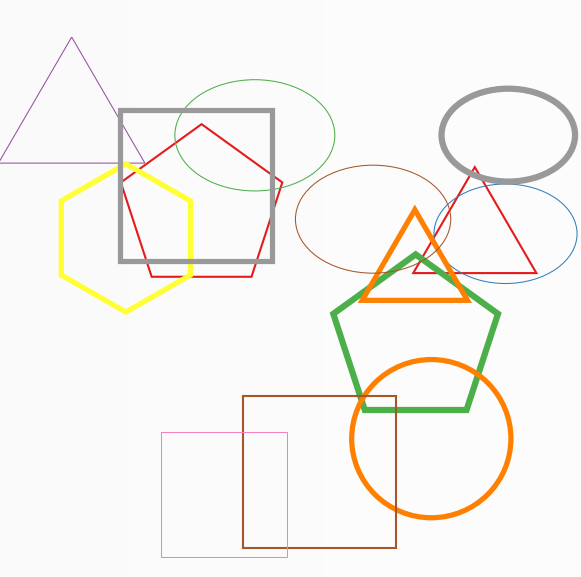[{"shape": "pentagon", "thickness": 1, "radius": 0.73, "center": [0.347, 0.638]}, {"shape": "triangle", "thickness": 1, "radius": 0.61, "center": [0.817, 0.587]}, {"shape": "oval", "thickness": 0.5, "radius": 0.62, "center": [0.87, 0.594]}, {"shape": "oval", "thickness": 0.5, "radius": 0.69, "center": [0.438, 0.765]}, {"shape": "pentagon", "thickness": 3, "radius": 0.74, "center": [0.715, 0.41]}, {"shape": "triangle", "thickness": 0.5, "radius": 0.73, "center": [0.123, 0.789]}, {"shape": "triangle", "thickness": 2.5, "radius": 0.52, "center": [0.714, 0.531]}, {"shape": "circle", "thickness": 2.5, "radius": 0.68, "center": [0.742, 0.24]}, {"shape": "hexagon", "thickness": 2.5, "radius": 0.64, "center": [0.217, 0.587]}, {"shape": "oval", "thickness": 0.5, "radius": 0.67, "center": [0.642, 0.62]}, {"shape": "square", "thickness": 1, "radius": 0.66, "center": [0.55, 0.182]}, {"shape": "square", "thickness": 0.5, "radius": 0.54, "center": [0.385, 0.143]}, {"shape": "square", "thickness": 2.5, "radius": 0.65, "center": [0.337, 0.679]}, {"shape": "oval", "thickness": 3, "radius": 0.57, "center": [0.874, 0.765]}]